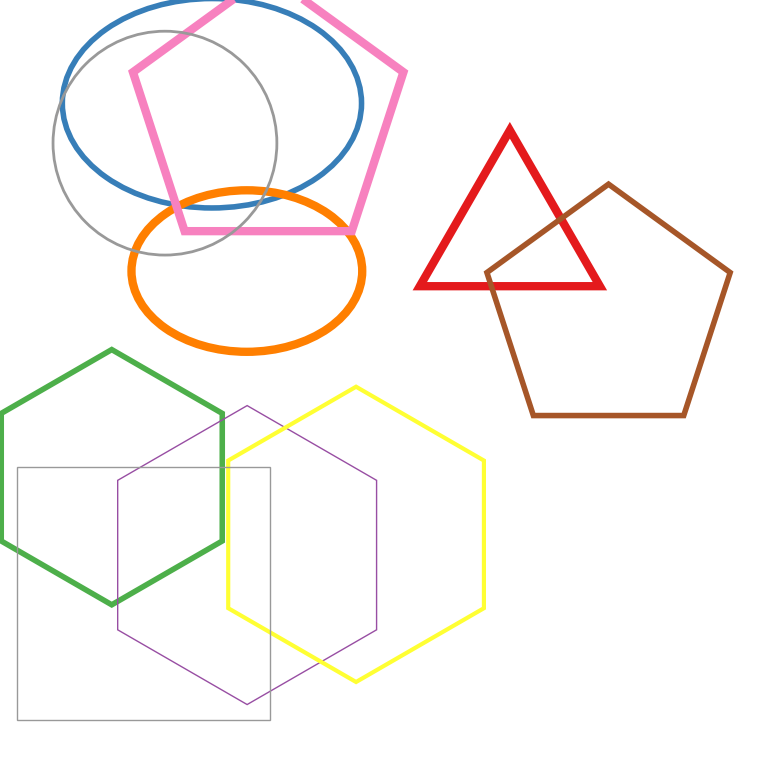[{"shape": "triangle", "thickness": 3, "radius": 0.68, "center": [0.662, 0.696]}, {"shape": "oval", "thickness": 2, "radius": 0.97, "center": [0.275, 0.866]}, {"shape": "hexagon", "thickness": 2, "radius": 0.83, "center": [0.145, 0.38]}, {"shape": "hexagon", "thickness": 0.5, "radius": 0.97, "center": [0.321, 0.279]}, {"shape": "oval", "thickness": 3, "radius": 0.75, "center": [0.321, 0.648]}, {"shape": "hexagon", "thickness": 1.5, "radius": 0.96, "center": [0.462, 0.306]}, {"shape": "pentagon", "thickness": 2, "radius": 0.83, "center": [0.79, 0.595]}, {"shape": "pentagon", "thickness": 3, "radius": 0.92, "center": [0.348, 0.849]}, {"shape": "square", "thickness": 0.5, "radius": 0.82, "center": [0.187, 0.229]}, {"shape": "circle", "thickness": 1, "radius": 0.73, "center": [0.214, 0.814]}]